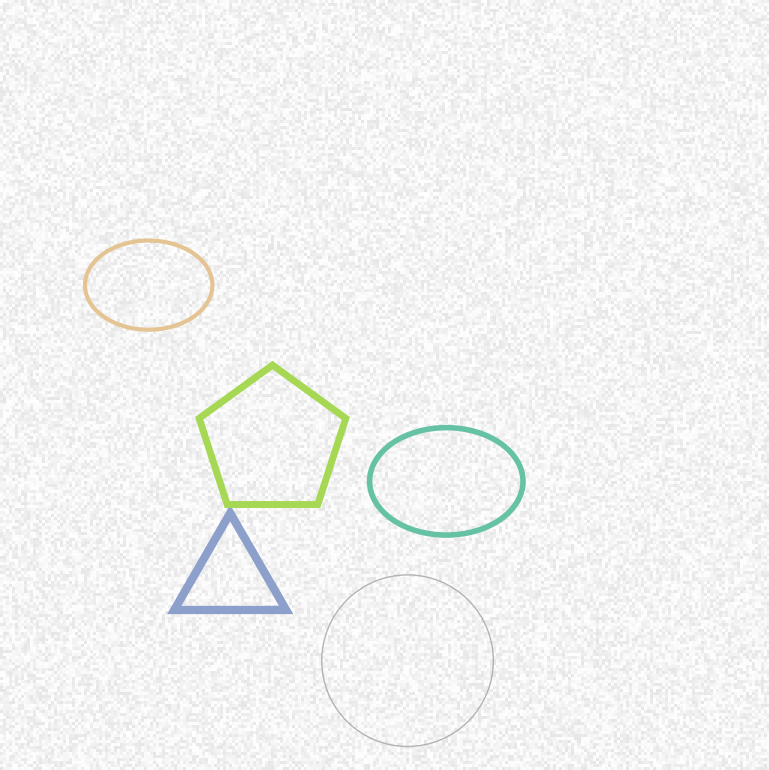[{"shape": "oval", "thickness": 2, "radius": 0.5, "center": [0.58, 0.375]}, {"shape": "triangle", "thickness": 3, "radius": 0.42, "center": [0.299, 0.25]}, {"shape": "pentagon", "thickness": 2.5, "radius": 0.5, "center": [0.354, 0.426]}, {"shape": "oval", "thickness": 1.5, "radius": 0.41, "center": [0.193, 0.63]}, {"shape": "circle", "thickness": 0.5, "radius": 0.56, "center": [0.529, 0.142]}]